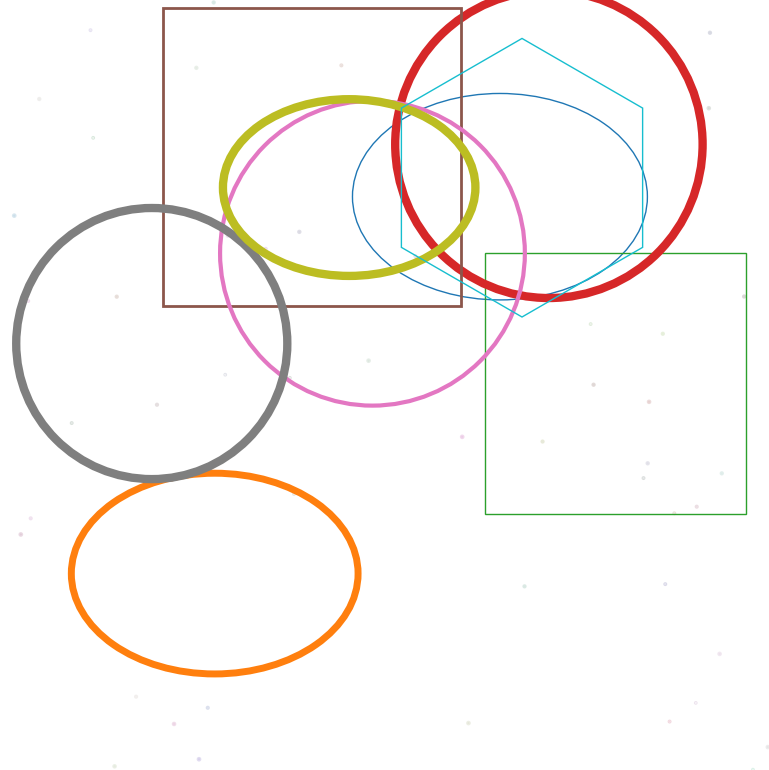[{"shape": "oval", "thickness": 0.5, "radius": 0.96, "center": [0.649, 0.745]}, {"shape": "oval", "thickness": 2.5, "radius": 0.93, "center": [0.279, 0.255]}, {"shape": "square", "thickness": 0.5, "radius": 0.85, "center": [0.8, 0.502]}, {"shape": "circle", "thickness": 3, "radius": 1.0, "center": [0.713, 0.813]}, {"shape": "square", "thickness": 1, "radius": 0.97, "center": [0.405, 0.796]}, {"shape": "circle", "thickness": 1.5, "radius": 0.99, "center": [0.484, 0.671]}, {"shape": "circle", "thickness": 3, "radius": 0.88, "center": [0.197, 0.554]}, {"shape": "oval", "thickness": 3, "radius": 0.82, "center": [0.453, 0.756]}, {"shape": "hexagon", "thickness": 0.5, "radius": 0.9, "center": [0.678, 0.769]}]